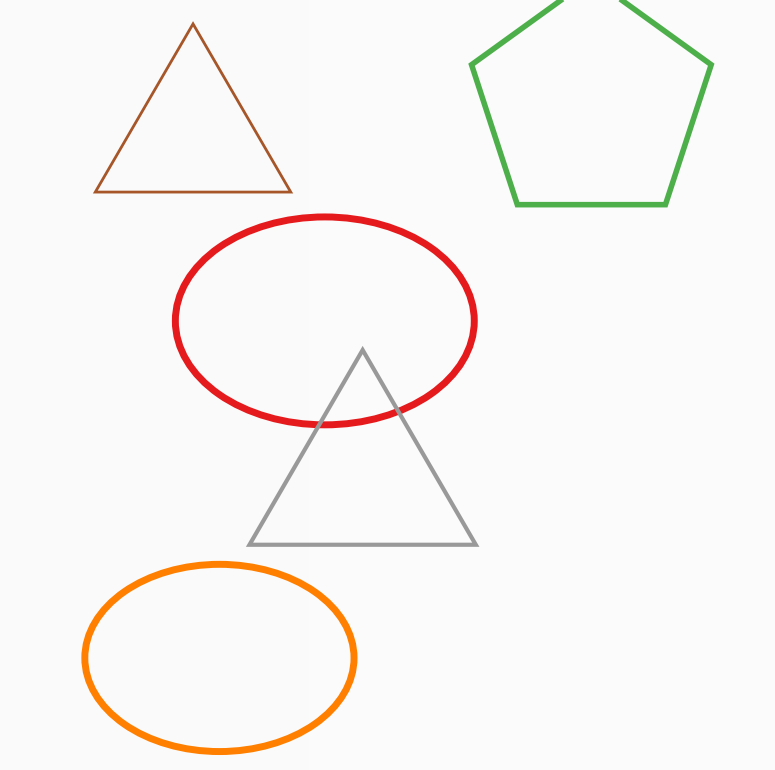[{"shape": "oval", "thickness": 2.5, "radius": 0.96, "center": [0.419, 0.583]}, {"shape": "pentagon", "thickness": 2, "radius": 0.81, "center": [0.763, 0.866]}, {"shape": "oval", "thickness": 2.5, "radius": 0.87, "center": [0.283, 0.146]}, {"shape": "triangle", "thickness": 1, "radius": 0.73, "center": [0.249, 0.823]}, {"shape": "triangle", "thickness": 1.5, "radius": 0.84, "center": [0.468, 0.377]}]